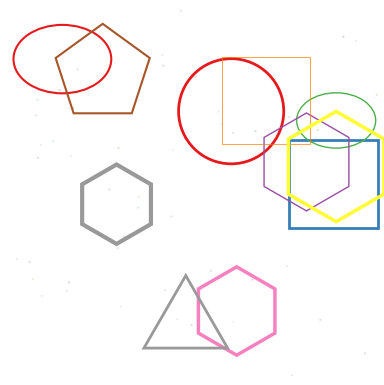[{"shape": "oval", "thickness": 1.5, "radius": 0.63, "center": [0.162, 0.846]}, {"shape": "circle", "thickness": 2, "radius": 0.68, "center": [0.6, 0.711]}, {"shape": "square", "thickness": 2, "radius": 0.57, "center": [0.866, 0.522]}, {"shape": "oval", "thickness": 1, "radius": 0.51, "center": [0.873, 0.687]}, {"shape": "hexagon", "thickness": 1, "radius": 0.64, "center": [0.796, 0.579]}, {"shape": "square", "thickness": 0.5, "radius": 0.57, "center": [0.691, 0.739]}, {"shape": "hexagon", "thickness": 2.5, "radius": 0.72, "center": [0.873, 0.567]}, {"shape": "pentagon", "thickness": 1.5, "radius": 0.64, "center": [0.267, 0.81]}, {"shape": "hexagon", "thickness": 2.5, "radius": 0.57, "center": [0.615, 0.192]}, {"shape": "triangle", "thickness": 2, "radius": 0.63, "center": [0.482, 0.159]}, {"shape": "hexagon", "thickness": 3, "radius": 0.52, "center": [0.303, 0.47]}]